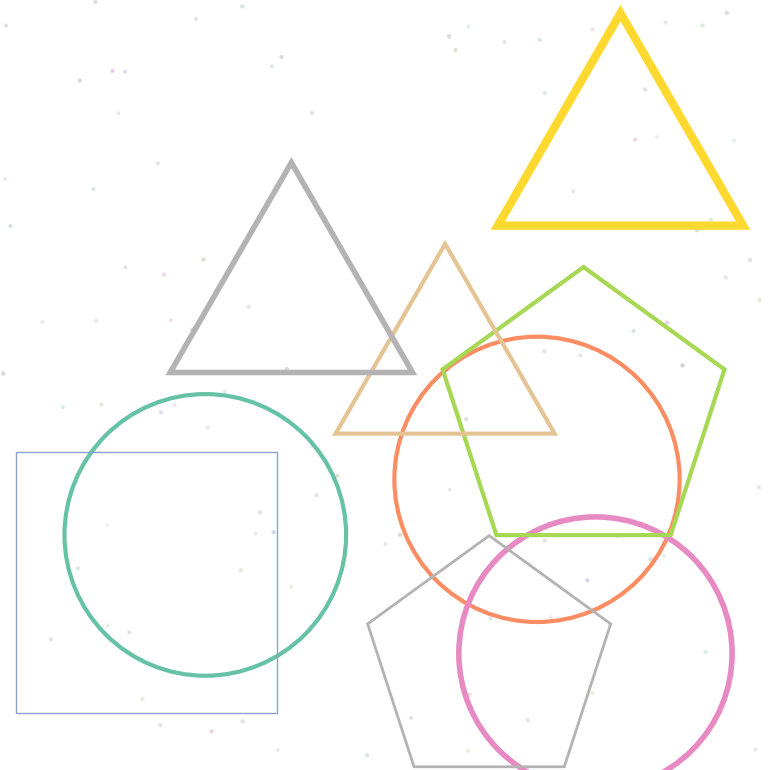[{"shape": "circle", "thickness": 1.5, "radius": 0.91, "center": [0.267, 0.305]}, {"shape": "circle", "thickness": 1.5, "radius": 0.93, "center": [0.697, 0.377]}, {"shape": "square", "thickness": 0.5, "radius": 0.85, "center": [0.191, 0.243]}, {"shape": "circle", "thickness": 2, "radius": 0.89, "center": [0.773, 0.151]}, {"shape": "pentagon", "thickness": 1.5, "radius": 0.96, "center": [0.758, 0.461]}, {"shape": "triangle", "thickness": 3, "radius": 0.92, "center": [0.806, 0.799]}, {"shape": "triangle", "thickness": 1.5, "radius": 0.82, "center": [0.578, 0.519]}, {"shape": "pentagon", "thickness": 1, "radius": 0.83, "center": [0.635, 0.138]}, {"shape": "triangle", "thickness": 2, "radius": 0.91, "center": [0.378, 0.607]}]